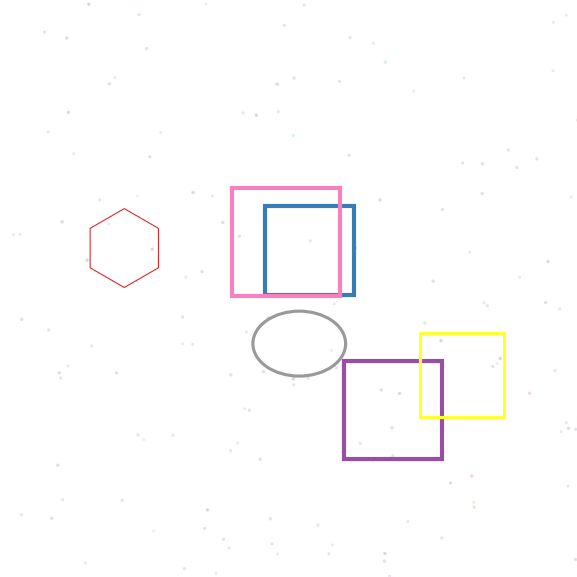[{"shape": "hexagon", "thickness": 0.5, "radius": 0.34, "center": [0.215, 0.57]}, {"shape": "square", "thickness": 2, "radius": 0.38, "center": [0.536, 0.565]}, {"shape": "square", "thickness": 2, "radius": 0.43, "center": [0.68, 0.289]}, {"shape": "square", "thickness": 1.5, "radius": 0.36, "center": [0.8, 0.349]}, {"shape": "square", "thickness": 2, "radius": 0.47, "center": [0.495, 0.58]}, {"shape": "oval", "thickness": 1.5, "radius": 0.4, "center": [0.518, 0.404]}]